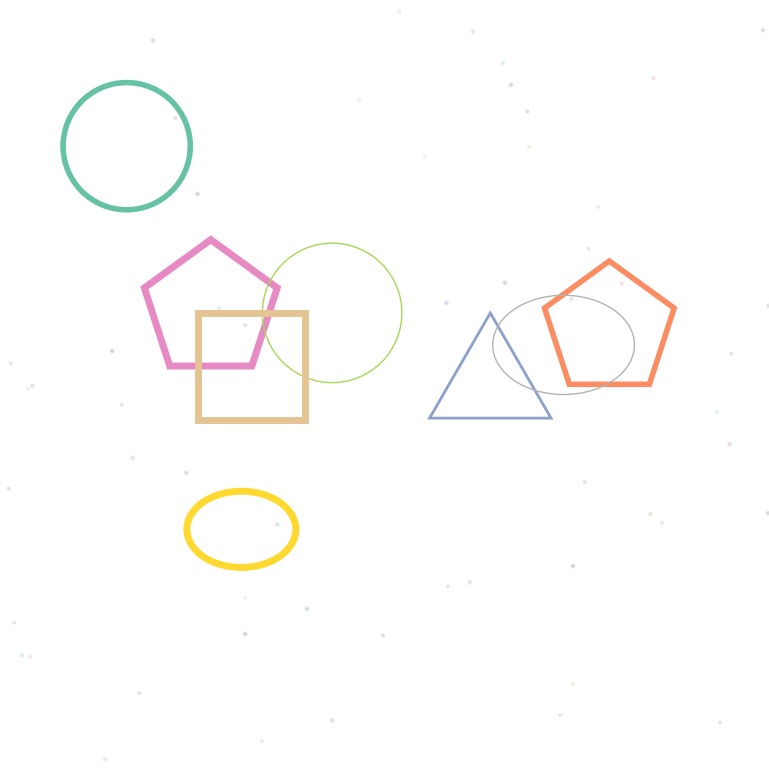[{"shape": "circle", "thickness": 2, "radius": 0.41, "center": [0.165, 0.81]}, {"shape": "pentagon", "thickness": 2, "radius": 0.44, "center": [0.791, 0.572]}, {"shape": "triangle", "thickness": 1, "radius": 0.46, "center": [0.637, 0.502]}, {"shape": "pentagon", "thickness": 2.5, "radius": 0.45, "center": [0.274, 0.598]}, {"shape": "circle", "thickness": 0.5, "radius": 0.45, "center": [0.431, 0.594]}, {"shape": "oval", "thickness": 2.5, "radius": 0.35, "center": [0.313, 0.313]}, {"shape": "square", "thickness": 2.5, "radius": 0.35, "center": [0.326, 0.524]}, {"shape": "oval", "thickness": 0.5, "radius": 0.46, "center": [0.732, 0.552]}]